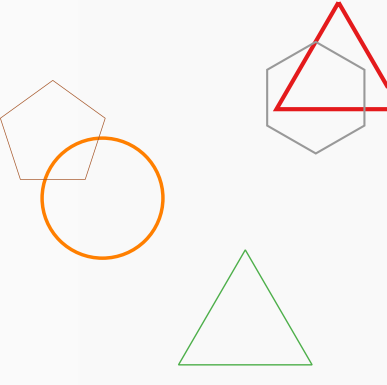[{"shape": "triangle", "thickness": 3, "radius": 0.92, "center": [0.874, 0.809]}, {"shape": "triangle", "thickness": 1, "radius": 1.0, "center": [0.633, 0.152]}, {"shape": "circle", "thickness": 2.5, "radius": 0.78, "center": [0.265, 0.485]}, {"shape": "pentagon", "thickness": 0.5, "radius": 0.71, "center": [0.136, 0.649]}, {"shape": "hexagon", "thickness": 1.5, "radius": 0.72, "center": [0.815, 0.746]}]